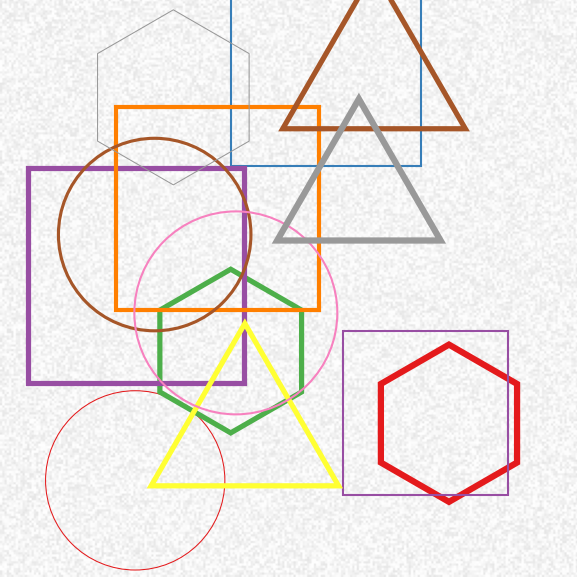[{"shape": "hexagon", "thickness": 3, "radius": 0.68, "center": [0.777, 0.266]}, {"shape": "circle", "thickness": 0.5, "radius": 0.78, "center": [0.234, 0.167]}, {"shape": "square", "thickness": 1, "radius": 0.82, "center": [0.564, 0.876]}, {"shape": "hexagon", "thickness": 2.5, "radius": 0.71, "center": [0.4, 0.391]}, {"shape": "square", "thickness": 1, "radius": 0.71, "center": [0.737, 0.283]}, {"shape": "square", "thickness": 2.5, "radius": 0.93, "center": [0.235, 0.522]}, {"shape": "square", "thickness": 2, "radius": 0.88, "center": [0.376, 0.638]}, {"shape": "triangle", "thickness": 2.5, "radius": 0.94, "center": [0.424, 0.252]}, {"shape": "triangle", "thickness": 2.5, "radius": 0.91, "center": [0.648, 0.867]}, {"shape": "circle", "thickness": 1.5, "radius": 0.83, "center": [0.268, 0.593]}, {"shape": "circle", "thickness": 1, "radius": 0.88, "center": [0.408, 0.457]}, {"shape": "hexagon", "thickness": 0.5, "radius": 0.76, "center": [0.3, 0.831]}, {"shape": "triangle", "thickness": 3, "radius": 0.82, "center": [0.621, 0.664]}]